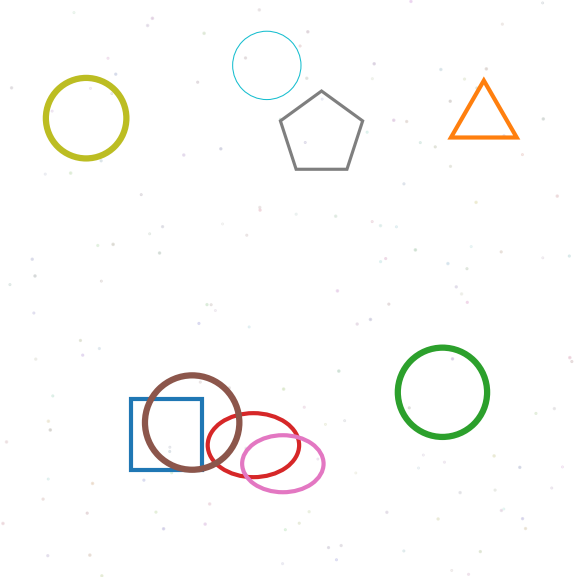[{"shape": "square", "thickness": 2, "radius": 0.31, "center": [0.289, 0.247]}, {"shape": "triangle", "thickness": 2, "radius": 0.33, "center": [0.838, 0.794]}, {"shape": "circle", "thickness": 3, "radius": 0.39, "center": [0.766, 0.32]}, {"shape": "oval", "thickness": 2, "radius": 0.4, "center": [0.439, 0.228]}, {"shape": "circle", "thickness": 3, "radius": 0.41, "center": [0.333, 0.267]}, {"shape": "oval", "thickness": 2, "radius": 0.35, "center": [0.49, 0.196]}, {"shape": "pentagon", "thickness": 1.5, "radius": 0.37, "center": [0.557, 0.767]}, {"shape": "circle", "thickness": 3, "radius": 0.35, "center": [0.149, 0.795]}, {"shape": "circle", "thickness": 0.5, "radius": 0.3, "center": [0.462, 0.886]}]